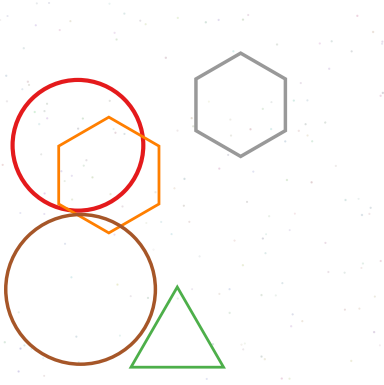[{"shape": "circle", "thickness": 3, "radius": 0.85, "center": [0.202, 0.623]}, {"shape": "triangle", "thickness": 2, "radius": 0.69, "center": [0.46, 0.116]}, {"shape": "hexagon", "thickness": 2, "radius": 0.75, "center": [0.283, 0.545]}, {"shape": "circle", "thickness": 2.5, "radius": 0.97, "center": [0.209, 0.248]}, {"shape": "hexagon", "thickness": 2.5, "radius": 0.67, "center": [0.625, 0.728]}]